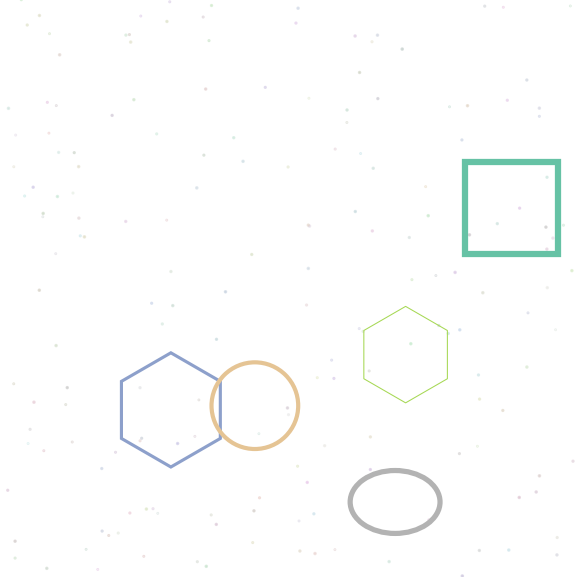[{"shape": "square", "thickness": 3, "radius": 0.4, "center": [0.886, 0.639]}, {"shape": "hexagon", "thickness": 1.5, "radius": 0.49, "center": [0.296, 0.289]}, {"shape": "hexagon", "thickness": 0.5, "radius": 0.42, "center": [0.702, 0.385]}, {"shape": "circle", "thickness": 2, "radius": 0.38, "center": [0.441, 0.297]}, {"shape": "oval", "thickness": 2.5, "radius": 0.39, "center": [0.684, 0.13]}]